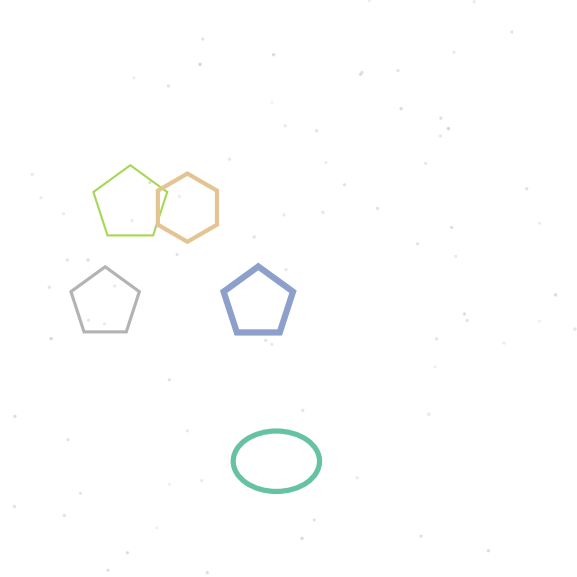[{"shape": "oval", "thickness": 2.5, "radius": 0.37, "center": [0.479, 0.2]}, {"shape": "pentagon", "thickness": 3, "radius": 0.32, "center": [0.447, 0.475]}, {"shape": "pentagon", "thickness": 1, "radius": 0.34, "center": [0.226, 0.646]}, {"shape": "hexagon", "thickness": 2, "radius": 0.3, "center": [0.324, 0.64]}, {"shape": "pentagon", "thickness": 1.5, "radius": 0.31, "center": [0.182, 0.475]}]